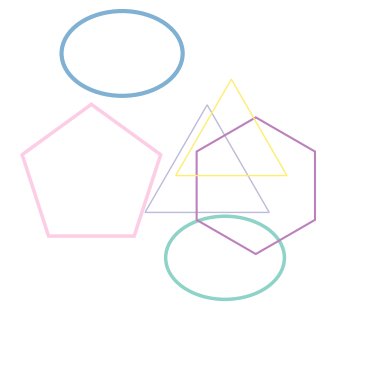[{"shape": "oval", "thickness": 2.5, "radius": 0.77, "center": [0.585, 0.33]}, {"shape": "triangle", "thickness": 1, "radius": 0.93, "center": [0.538, 0.541]}, {"shape": "oval", "thickness": 3, "radius": 0.79, "center": [0.317, 0.861]}, {"shape": "pentagon", "thickness": 2.5, "radius": 0.95, "center": [0.237, 0.54]}, {"shape": "hexagon", "thickness": 1.5, "radius": 0.89, "center": [0.664, 0.518]}, {"shape": "triangle", "thickness": 1, "radius": 0.83, "center": [0.601, 0.627]}]